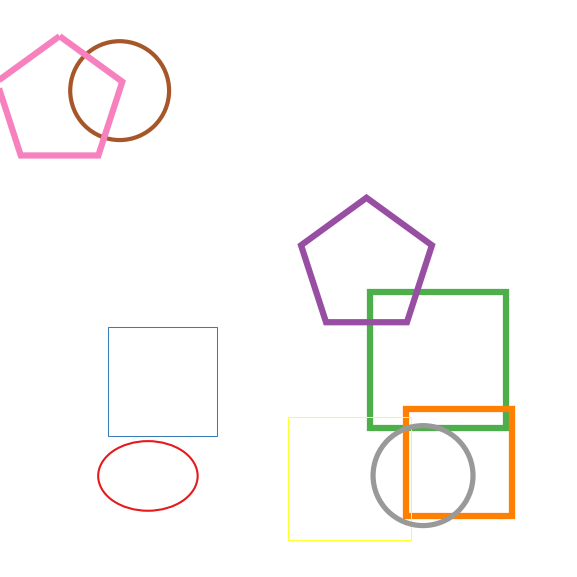[{"shape": "oval", "thickness": 1, "radius": 0.43, "center": [0.256, 0.175]}, {"shape": "square", "thickness": 0.5, "radius": 0.47, "center": [0.282, 0.338]}, {"shape": "square", "thickness": 3, "radius": 0.59, "center": [0.758, 0.376]}, {"shape": "pentagon", "thickness": 3, "radius": 0.6, "center": [0.635, 0.538]}, {"shape": "square", "thickness": 3, "radius": 0.46, "center": [0.795, 0.198]}, {"shape": "square", "thickness": 0.5, "radius": 0.53, "center": [0.605, 0.17]}, {"shape": "circle", "thickness": 2, "radius": 0.43, "center": [0.207, 0.842]}, {"shape": "pentagon", "thickness": 3, "radius": 0.57, "center": [0.103, 0.822]}, {"shape": "circle", "thickness": 2.5, "radius": 0.43, "center": [0.733, 0.176]}]